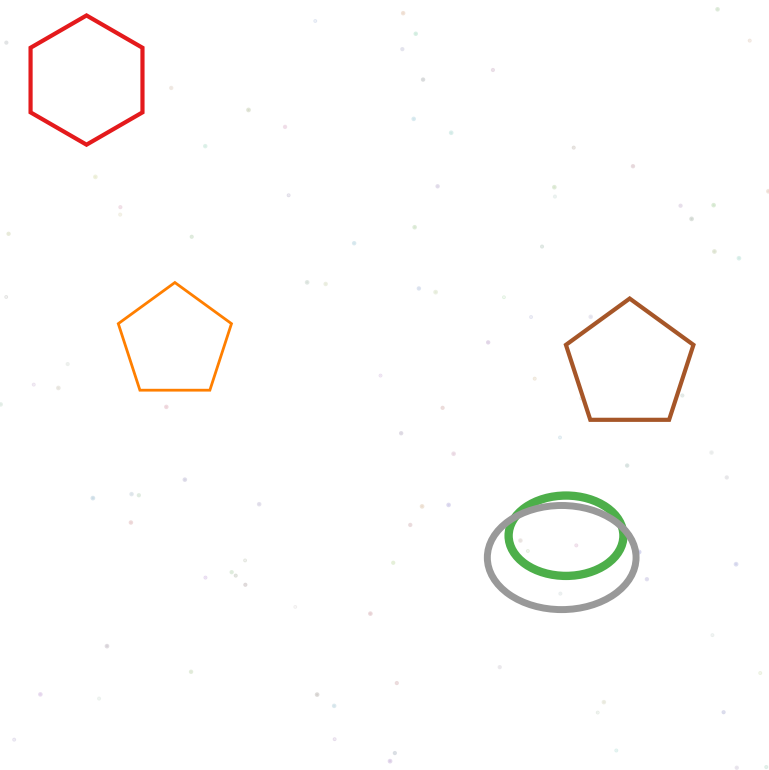[{"shape": "hexagon", "thickness": 1.5, "radius": 0.42, "center": [0.112, 0.896]}, {"shape": "oval", "thickness": 3, "radius": 0.37, "center": [0.735, 0.304]}, {"shape": "pentagon", "thickness": 1, "radius": 0.39, "center": [0.227, 0.556]}, {"shape": "pentagon", "thickness": 1.5, "radius": 0.44, "center": [0.818, 0.525]}, {"shape": "oval", "thickness": 2.5, "radius": 0.48, "center": [0.729, 0.276]}]